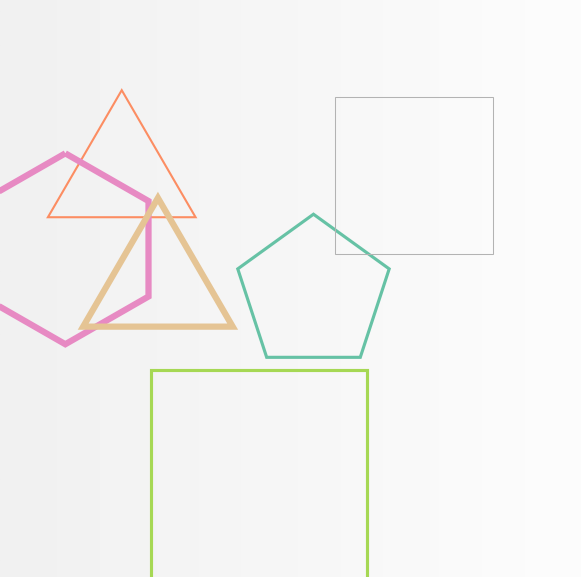[{"shape": "pentagon", "thickness": 1.5, "radius": 0.68, "center": [0.539, 0.491]}, {"shape": "triangle", "thickness": 1, "radius": 0.73, "center": [0.209, 0.696]}, {"shape": "hexagon", "thickness": 3, "radius": 0.83, "center": [0.112, 0.568]}, {"shape": "square", "thickness": 1.5, "radius": 0.93, "center": [0.446, 0.173]}, {"shape": "triangle", "thickness": 3, "radius": 0.74, "center": [0.272, 0.508]}, {"shape": "square", "thickness": 0.5, "radius": 0.68, "center": [0.713, 0.695]}]